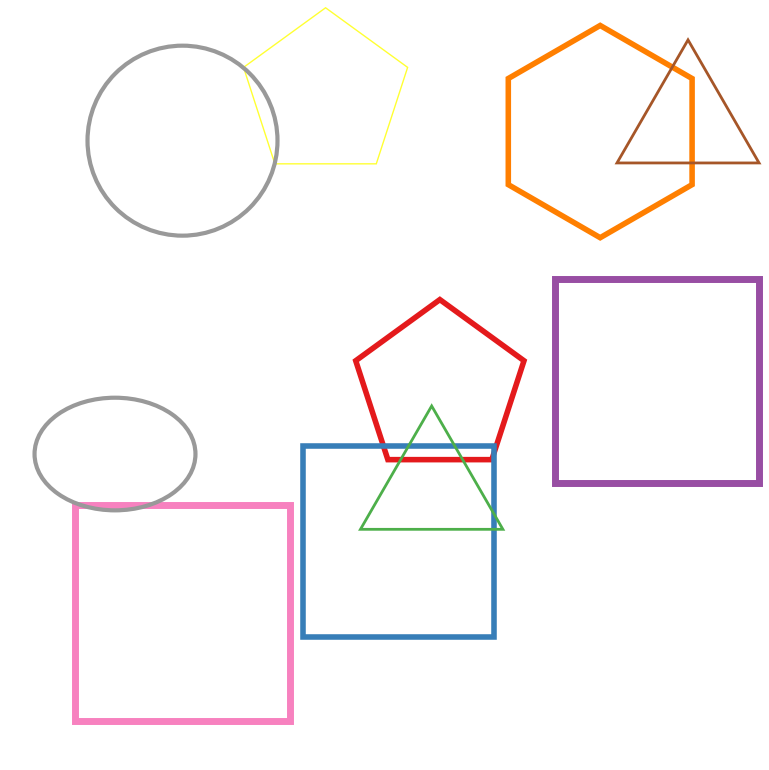[{"shape": "pentagon", "thickness": 2, "radius": 0.57, "center": [0.571, 0.496]}, {"shape": "square", "thickness": 2, "radius": 0.62, "center": [0.517, 0.297]}, {"shape": "triangle", "thickness": 1, "radius": 0.53, "center": [0.561, 0.366]}, {"shape": "square", "thickness": 2.5, "radius": 0.66, "center": [0.854, 0.505]}, {"shape": "hexagon", "thickness": 2, "radius": 0.69, "center": [0.779, 0.829]}, {"shape": "pentagon", "thickness": 0.5, "radius": 0.56, "center": [0.423, 0.878]}, {"shape": "triangle", "thickness": 1, "radius": 0.53, "center": [0.894, 0.842]}, {"shape": "square", "thickness": 2.5, "radius": 0.7, "center": [0.237, 0.204]}, {"shape": "circle", "thickness": 1.5, "radius": 0.62, "center": [0.237, 0.817]}, {"shape": "oval", "thickness": 1.5, "radius": 0.52, "center": [0.149, 0.41]}]